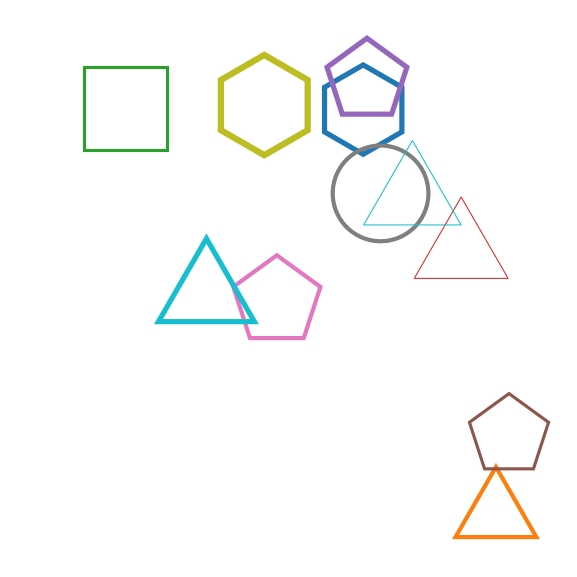[{"shape": "hexagon", "thickness": 2.5, "radius": 0.39, "center": [0.629, 0.809]}, {"shape": "triangle", "thickness": 2, "radius": 0.4, "center": [0.859, 0.11]}, {"shape": "square", "thickness": 1.5, "radius": 0.36, "center": [0.217, 0.811]}, {"shape": "triangle", "thickness": 0.5, "radius": 0.47, "center": [0.799, 0.564]}, {"shape": "pentagon", "thickness": 2.5, "radius": 0.36, "center": [0.635, 0.86]}, {"shape": "pentagon", "thickness": 1.5, "radius": 0.36, "center": [0.881, 0.246]}, {"shape": "pentagon", "thickness": 2, "radius": 0.4, "center": [0.479, 0.478]}, {"shape": "circle", "thickness": 2, "radius": 0.41, "center": [0.659, 0.664]}, {"shape": "hexagon", "thickness": 3, "radius": 0.43, "center": [0.458, 0.817]}, {"shape": "triangle", "thickness": 2.5, "radius": 0.48, "center": [0.357, 0.49]}, {"shape": "triangle", "thickness": 0.5, "radius": 0.49, "center": [0.714, 0.658]}]